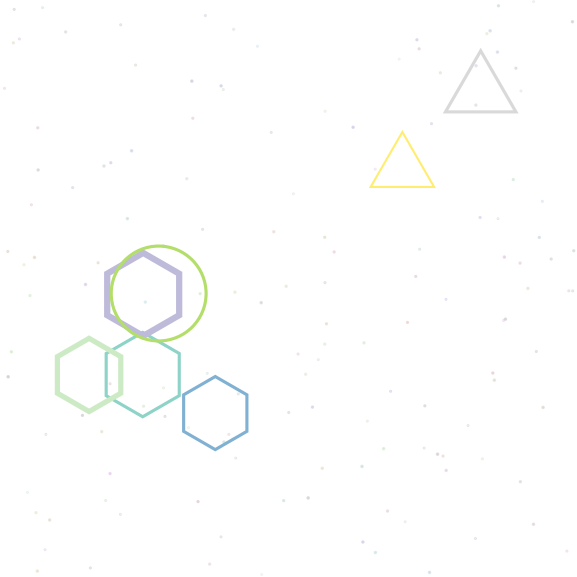[{"shape": "hexagon", "thickness": 1.5, "radius": 0.37, "center": [0.247, 0.351]}, {"shape": "hexagon", "thickness": 3, "radius": 0.36, "center": [0.248, 0.489]}, {"shape": "hexagon", "thickness": 1.5, "radius": 0.32, "center": [0.373, 0.284]}, {"shape": "circle", "thickness": 1.5, "radius": 0.41, "center": [0.275, 0.491]}, {"shape": "triangle", "thickness": 1.5, "radius": 0.35, "center": [0.832, 0.841]}, {"shape": "hexagon", "thickness": 2.5, "radius": 0.32, "center": [0.154, 0.35]}, {"shape": "triangle", "thickness": 1, "radius": 0.32, "center": [0.697, 0.707]}]